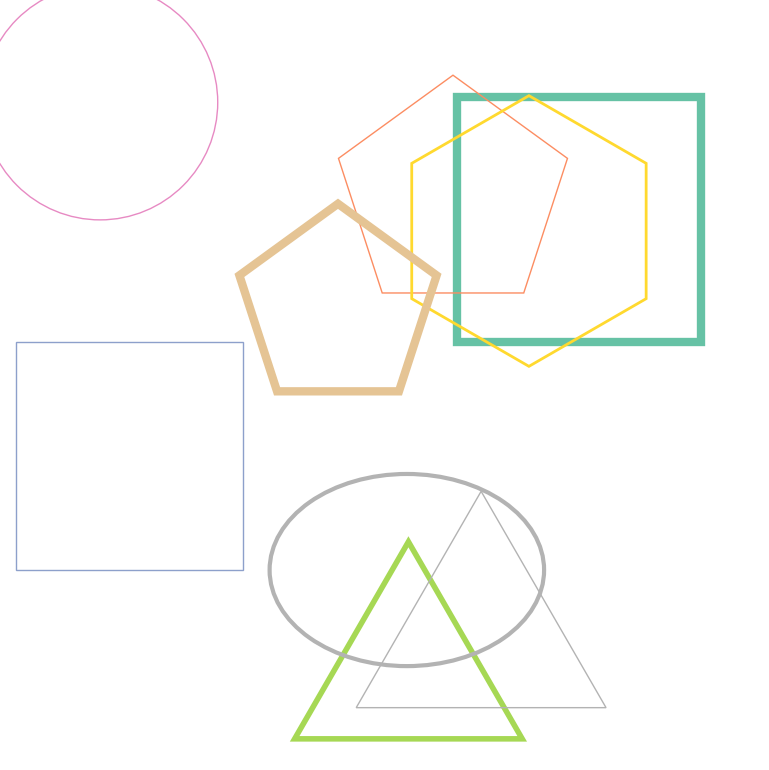[{"shape": "square", "thickness": 3, "radius": 0.79, "center": [0.752, 0.715]}, {"shape": "pentagon", "thickness": 0.5, "radius": 0.78, "center": [0.588, 0.746]}, {"shape": "square", "thickness": 0.5, "radius": 0.74, "center": [0.168, 0.408]}, {"shape": "circle", "thickness": 0.5, "radius": 0.76, "center": [0.13, 0.867]}, {"shape": "triangle", "thickness": 2, "radius": 0.85, "center": [0.53, 0.126]}, {"shape": "hexagon", "thickness": 1, "radius": 0.88, "center": [0.687, 0.7]}, {"shape": "pentagon", "thickness": 3, "radius": 0.67, "center": [0.439, 0.601]}, {"shape": "oval", "thickness": 1.5, "radius": 0.89, "center": [0.528, 0.26]}, {"shape": "triangle", "thickness": 0.5, "radius": 0.94, "center": [0.625, 0.175]}]